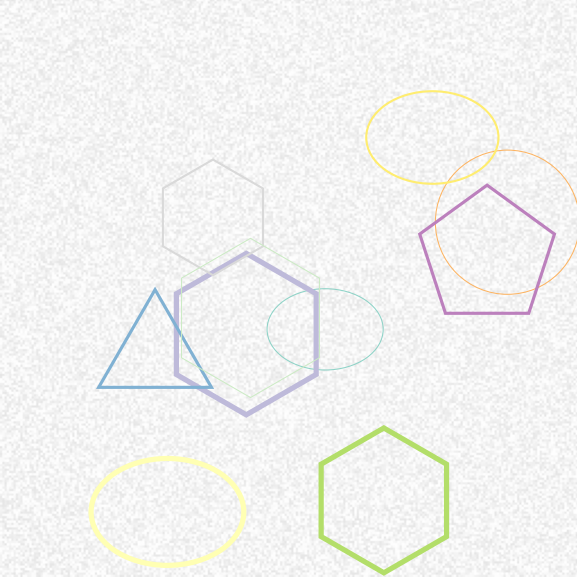[{"shape": "oval", "thickness": 0.5, "radius": 0.5, "center": [0.563, 0.429]}, {"shape": "oval", "thickness": 2.5, "radius": 0.66, "center": [0.29, 0.113]}, {"shape": "hexagon", "thickness": 2.5, "radius": 0.7, "center": [0.426, 0.421]}, {"shape": "triangle", "thickness": 1.5, "radius": 0.56, "center": [0.269, 0.385]}, {"shape": "circle", "thickness": 0.5, "radius": 0.62, "center": [0.879, 0.614]}, {"shape": "hexagon", "thickness": 2.5, "radius": 0.63, "center": [0.665, 0.133]}, {"shape": "hexagon", "thickness": 1, "radius": 0.5, "center": [0.369, 0.623]}, {"shape": "pentagon", "thickness": 1.5, "radius": 0.61, "center": [0.843, 0.556]}, {"shape": "hexagon", "thickness": 0.5, "radius": 0.69, "center": [0.434, 0.449]}, {"shape": "oval", "thickness": 1, "radius": 0.57, "center": [0.749, 0.761]}]